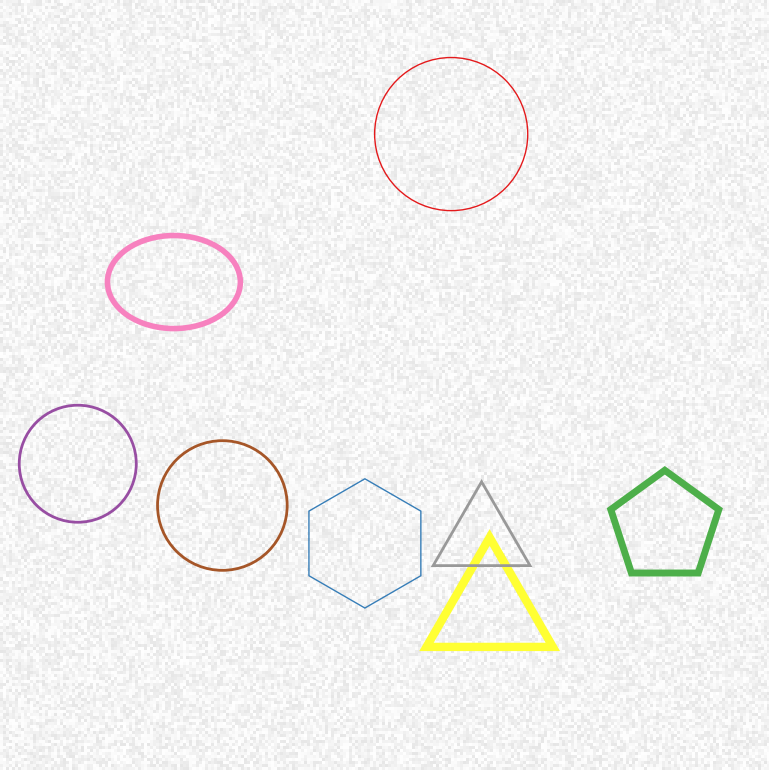[{"shape": "circle", "thickness": 0.5, "radius": 0.5, "center": [0.586, 0.826]}, {"shape": "hexagon", "thickness": 0.5, "radius": 0.42, "center": [0.474, 0.294]}, {"shape": "pentagon", "thickness": 2.5, "radius": 0.37, "center": [0.863, 0.315]}, {"shape": "circle", "thickness": 1, "radius": 0.38, "center": [0.101, 0.398]}, {"shape": "triangle", "thickness": 3, "radius": 0.47, "center": [0.636, 0.207]}, {"shape": "circle", "thickness": 1, "radius": 0.42, "center": [0.289, 0.344]}, {"shape": "oval", "thickness": 2, "radius": 0.43, "center": [0.226, 0.634]}, {"shape": "triangle", "thickness": 1, "radius": 0.36, "center": [0.625, 0.302]}]